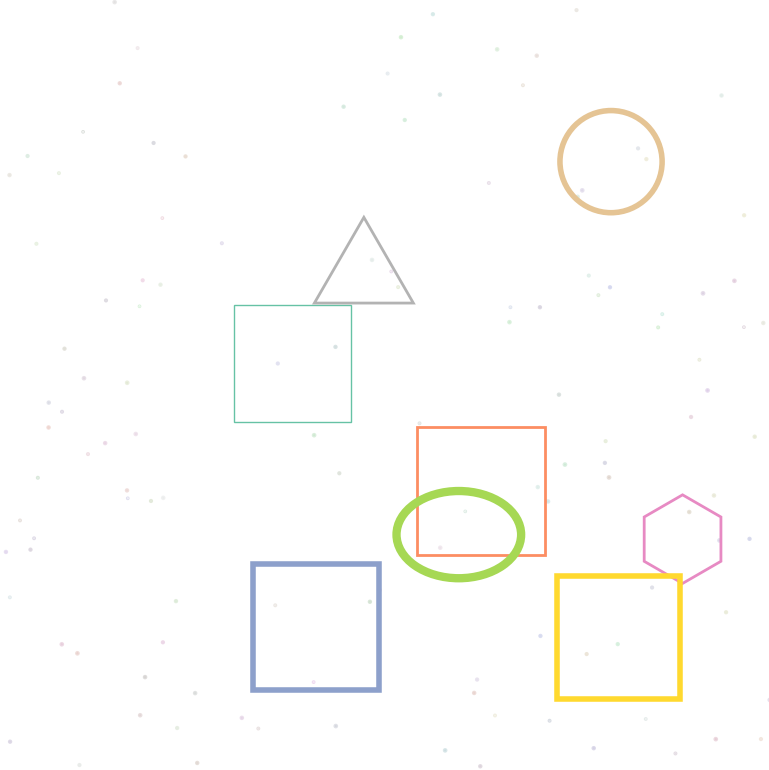[{"shape": "square", "thickness": 0.5, "radius": 0.38, "center": [0.38, 0.528]}, {"shape": "square", "thickness": 1, "radius": 0.42, "center": [0.624, 0.362]}, {"shape": "square", "thickness": 2, "radius": 0.41, "center": [0.411, 0.186]}, {"shape": "hexagon", "thickness": 1, "radius": 0.29, "center": [0.886, 0.3]}, {"shape": "oval", "thickness": 3, "radius": 0.4, "center": [0.596, 0.306]}, {"shape": "square", "thickness": 2, "radius": 0.4, "center": [0.804, 0.172]}, {"shape": "circle", "thickness": 2, "radius": 0.33, "center": [0.794, 0.79]}, {"shape": "triangle", "thickness": 1, "radius": 0.37, "center": [0.473, 0.644]}]